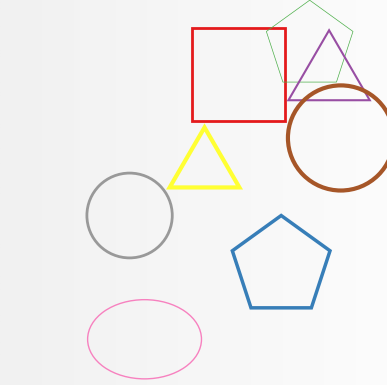[{"shape": "square", "thickness": 2, "radius": 0.6, "center": [0.615, 0.806]}, {"shape": "pentagon", "thickness": 2.5, "radius": 0.66, "center": [0.726, 0.308]}, {"shape": "pentagon", "thickness": 0.5, "radius": 0.59, "center": [0.799, 0.882]}, {"shape": "triangle", "thickness": 1.5, "radius": 0.61, "center": [0.849, 0.8]}, {"shape": "triangle", "thickness": 3, "radius": 0.52, "center": [0.528, 0.565]}, {"shape": "circle", "thickness": 3, "radius": 0.68, "center": [0.88, 0.642]}, {"shape": "oval", "thickness": 1, "radius": 0.73, "center": [0.373, 0.119]}, {"shape": "circle", "thickness": 2, "radius": 0.55, "center": [0.334, 0.44]}]